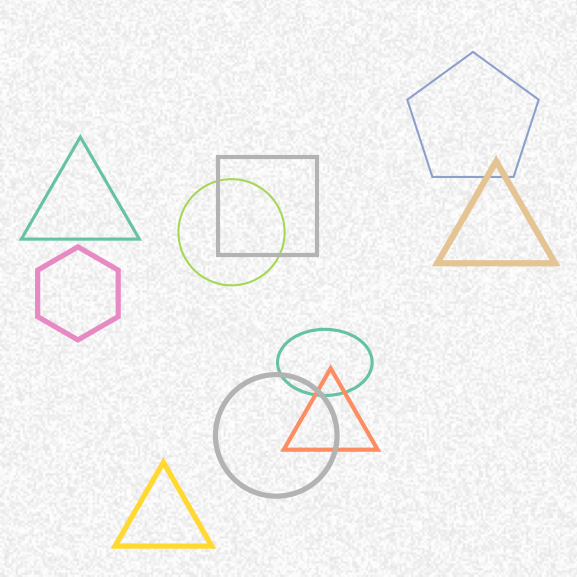[{"shape": "oval", "thickness": 1.5, "radius": 0.41, "center": [0.562, 0.372]}, {"shape": "triangle", "thickness": 1.5, "radius": 0.59, "center": [0.139, 0.644]}, {"shape": "triangle", "thickness": 2, "radius": 0.47, "center": [0.573, 0.267]}, {"shape": "pentagon", "thickness": 1, "radius": 0.6, "center": [0.819, 0.79]}, {"shape": "hexagon", "thickness": 2.5, "radius": 0.4, "center": [0.135, 0.491]}, {"shape": "circle", "thickness": 1, "radius": 0.46, "center": [0.401, 0.597]}, {"shape": "triangle", "thickness": 2.5, "radius": 0.48, "center": [0.283, 0.102]}, {"shape": "triangle", "thickness": 3, "radius": 0.59, "center": [0.859, 0.602]}, {"shape": "square", "thickness": 2, "radius": 0.43, "center": [0.463, 0.642]}, {"shape": "circle", "thickness": 2.5, "radius": 0.53, "center": [0.478, 0.245]}]